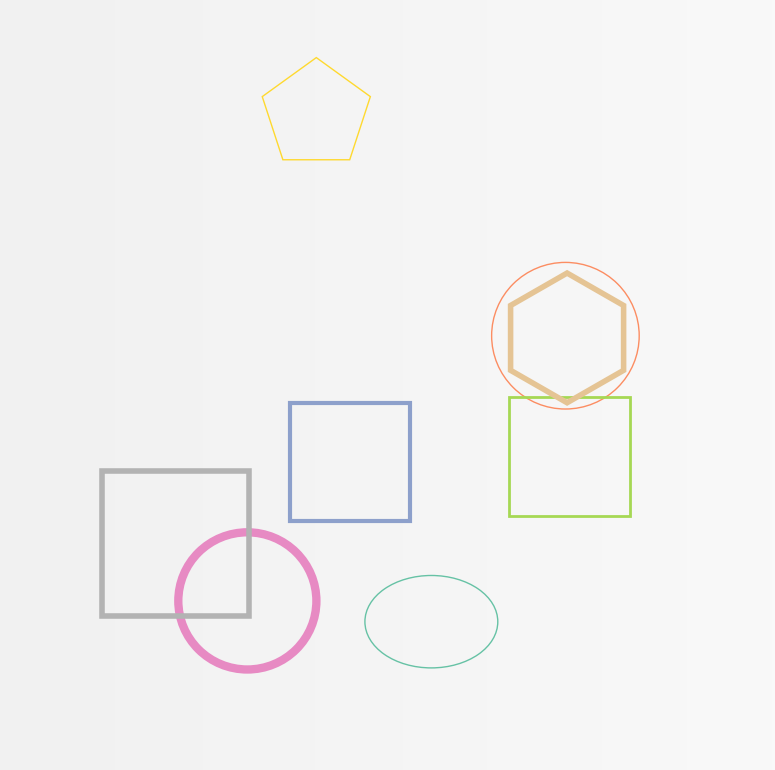[{"shape": "oval", "thickness": 0.5, "radius": 0.43, "center": [0.557, 0.193]}, {"shape": "circle", "thickness": 0.5, "radius": 0.48, "center": [0.73, 0.564]}, {"shape": "square", "thickness": 1.5, "radius": 0.39, "center": [0.452, 0.4]}, {"shape": "circle", "thickness": 3, "radius": 0.45, "center": [0.319, 0.22]}, {"shape": "square", "thickness": 1, "radius": 0.39, "center": [0.735, 0.407]}, {"shape": "pentagon", "thickness": 0.5, "radius": 0.37, "center": [0.408, 0.852]}, {"shape": "hexagon", "thickness": 2, "radius": 0.42, "center": [0.732, 0.561]}, {"shape": "square", "thickness": 2, "radius": 0.47, "center": [0.226, 0.294]}]